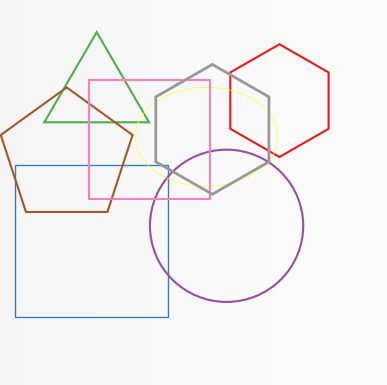[{"shape": "hexagon", "thickness": 1.5, "radius": 0.73, "center": [0.721, 0.739]}, {"shape": "square", "thickness": 1, "radius": 0.99, "center": [0.236, 0.374]}, {"shape": "triangle", "thickness": 1.5, "radius": 0.78, "center": [0.25, 0.76]}, {"shape": "circle", "thickness": 1.5, "radius": 0.99, "center": [0.585, 0.413]}, {"shape": "oval", "thickness": 0.5, "radius": 0.92, "center": [0.533, 0.645]}, {"shape": "pentagon", "thickness": 1.5, "radius": 0.89, "center": [0.172, 0.594]}, {"shape": "square", "thickness": 1.5, "radius": 0.78, "center": [0.386, 0.637]}, {"shape": "hexagon", "thickness": 2, "radius": 0.84, "center": [0.548, 0.664]}]